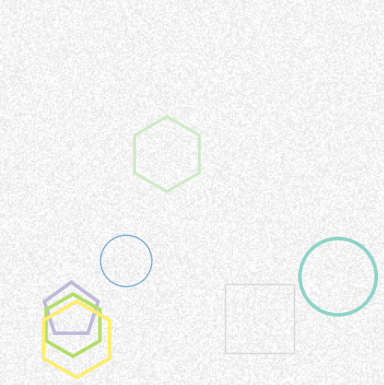[{"shape": "circle", "thickness": 2.5, "radius": 0.5, "center": [0.878, 0.281]}, {"shape": "pentagon", "thickness": 2.5, "radius": 0.37, "center": [0.185, 0.194]}, {"shape": "circle", "thickness": 1, "radius": 0.33, "center": [0.328, 0.322]}, {"shape": "hexagon", "thickness": 2.5, "radius": 0.4, "center": [0.19, 0.155]}, {"shape": "square", "thickness": 1, "radius": 0.45, "center": [0.673, 0.173]}, {"shape": "hexagon", "thickness": 2, "radius": 0.49, "center": [0.434, 0.6]}, {"shape": "hexagon", "thickness": 2.5, "radius": 0.5, "center": [0.199, 0.119]}]